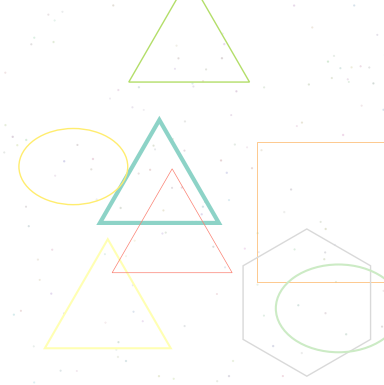[{"shape": "triangle", "thickness": 3, "radius": 0.89, "center": [0.414, 0.51]}, {"shape": "triangle", "thickness": 1.5, "radius": 0.94, "center": [0.28, 0.19]}, {"shape": "triangle", "thickness": 0.5, "radius": 0.9, "center": [0.447, 0.382]}, {"shape": "square", "thickness": 0.5, "radius": 0.91, "center": [0.849, 0.45]}, {"shape": "triangle", "thickness": 1, "radius": 0.91, "center": [0.491, 0.877]}, {"shape": "hexagon", "thickness": 1, "radius": 0.96, "center": [0.797, 0.214]}, {"shape": "oval", "thickness": 1.5, "radius": 0.81, "center": [0.879, 0.199]}, {"shape": "oval", "thickness": 1, "radius": 0.71, "center": [0.19, 0.567]}]